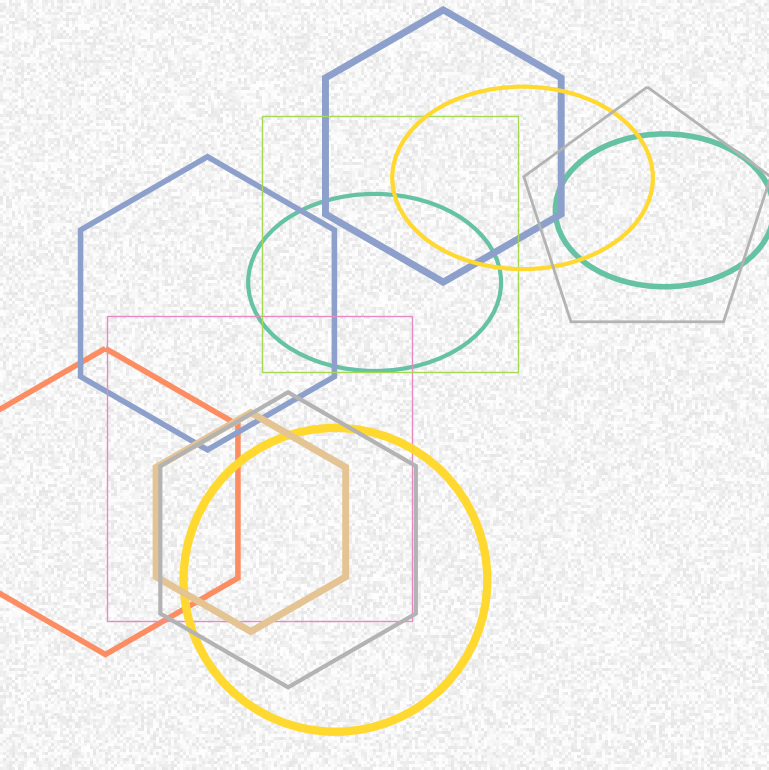[{"shape": "oval", "thickness": 1.5, "radius": 0.82, "center": [0.487, 0.633]}, {"shape": "oval", "thickness": 2, "radius": 0.71, "center": [0.863, 0.727]}, {"shape": "hexagon", "thickness": 2, "radius": 0.99, "center": [0.137, 0.349]}, {"shape": "hexagon", "thickness": 2, "radius": 0.95, "center": [0.269, 0.606]}, {"shape": "hexagon", "thickness": 2.5, "radius": 0.88, "center": [0.576, 0.81]}, {"shape": "square", "thickness": 0.5, "radius": 0.99, "center": [0.337, 0.391]}, {"shape": "square", "thickness": 0.5, "radius": 0.83, "center": [0.506, 0.683]}, {"shape": "circle", "thickness": 3, "radius": 0.99, "center": [0.436, 0.247]}, {"shape": "oval", "thickness": 1.5, "radius": 0.85, "center": [0.679, 0.769]}, {"shape": "hexagon", "thickness": 2.5, "radius": 0.71, "center": [0.326, 0.322]}, {"shape": "hexagon", "thickness": 1.5, "radius": 0.96, "center": [0.374, 0.299]}, {"shape": "pentagon", "thickness": 1, "radius": 0.84, "center": [0.841, 0.718]}]